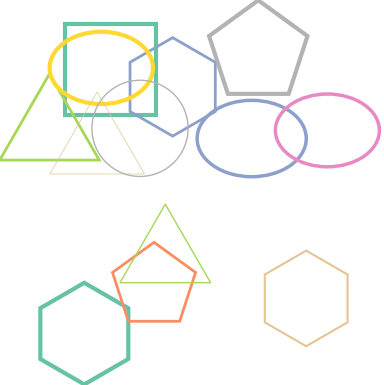[{"shape": "hexagon", "thickness": 3, "radius": 0.66, "center": [0.219, 0.134]}, {"shape": "square", "thickness": 3, "radius": 0.59, "center": [0.286, 0.82]}, {"shape": "pentagon", "thickness": 2, "radius": 0.57, "center": [0.4, 0.257]}, {"shape": "oval", "thickness": 2.5, "radius": 0.71, "center": [0.654, 0.64]}, {"shape": "hexagon", "thickness": 2, "radius": 0.64, "center": [0.448, 0.774]}, {"shape": "oval", "thickness": 2.5, "radius": 0.68, "center": [0.85, 0.661]}, {"shape": "triangle", "thickness": 2, "radius": 0.75, "center": [0.128, 0.659]}, {"shape": "triangle", "thickness": 1, "radius": 0.68, "center": [0.429, 0.334]}, {"shape": "oval", "thickness": 3, "radius": 0.67, "center": [0.263, 0.824]}, {"shape": "triangle", "thickness": 0.5, "radius": 0.71, "center": [0.252, 0.619]}, {"shape": "hexagon", "thickness": 1.5, "radius": 0.62, "center": [0.795, 0.225]}, {"shape": "circle", "thickness": 1, "radius": 0.62, "center": [0.364, 0.667]}, {"shape": "pentagon", "thickness": 3, "radius": 0.67, "center": [0.671, 0.865]}]